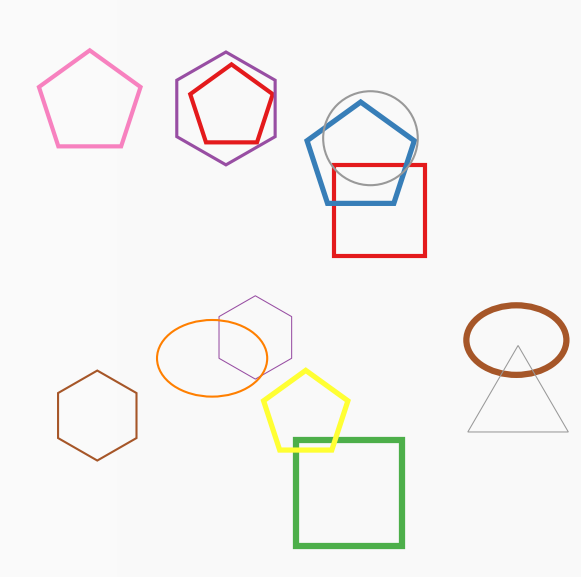[{"shape": "pentagon", "thickness": 2, "radius": 0.37, "center": [0.398, 0.813]}, {"shape": "square", "thickness": 2, "radius": 0.39, "center": [0.653, 0.634]}, {"shape": "pentagon", "thickness": 2.5, "radius": 0.49, "center": [0.621, 0.725]}, {"shape": "square", "thickness": 3, "radius": 0.46, "center": [0.6, 0.146]}, {"shape": "hexagon", "thickness": 1.5, "radius": 0.49, "center": [0.389, 0.811]}, {"shape": "hexagon", "thickness": 0.5, "radius": 0.36, "center": [0.439, 0.415]}, {"shape": "oval", "thickness": 1, "radius": 0.47, "center": [0.365, 0.379]}, {"shape": "pentagon", "thickness": 2.5, "radius": 0.38, "center": [0.526, 0.282]}, {"shape": "hexagon", "thickness": 1, "radius": 0.39, "center": [0.167, 0.28]}, {"shape": "oval", "thickness": 3, "radius": 0.43, "center": [0.888, 0.41]}, {"shape": "pentagon", "thickness": 2, "radius": 0.46, "center": [0.154, 0.82]}, {"shape": "triangle", "thickness": 0.5, "radius": 0.5, "center": [0.891, 0.301]}, {"shape": "circle", "thickness": 1, "radius": 0.41, "center": [0.637, 0.76]}]